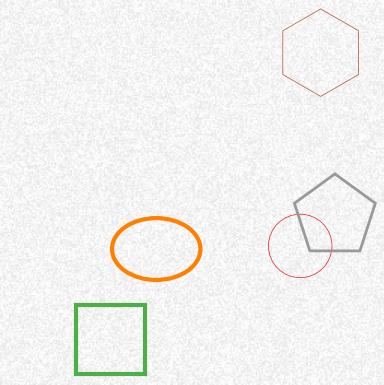[{"shape": "circle", "thickness": 0.5, "radius": 0.41, "center": [0.78, 0.361]}, {"shape": "square", "thickness": 3, "radius": 0.45, "center": [0.287, 0.118]}, {"shape": "oval", "thickness": 3, "radius": 0.57, "center": [0.406, 0.353]}, {"shape": "hexagon", "thickness": 0.5, "radius": 0.57, "center": [0.833, 0.863]}, {"shape": "pentagon", "thickness": 2, "radius": 0.55, "center": [0.87, 0.438]}]